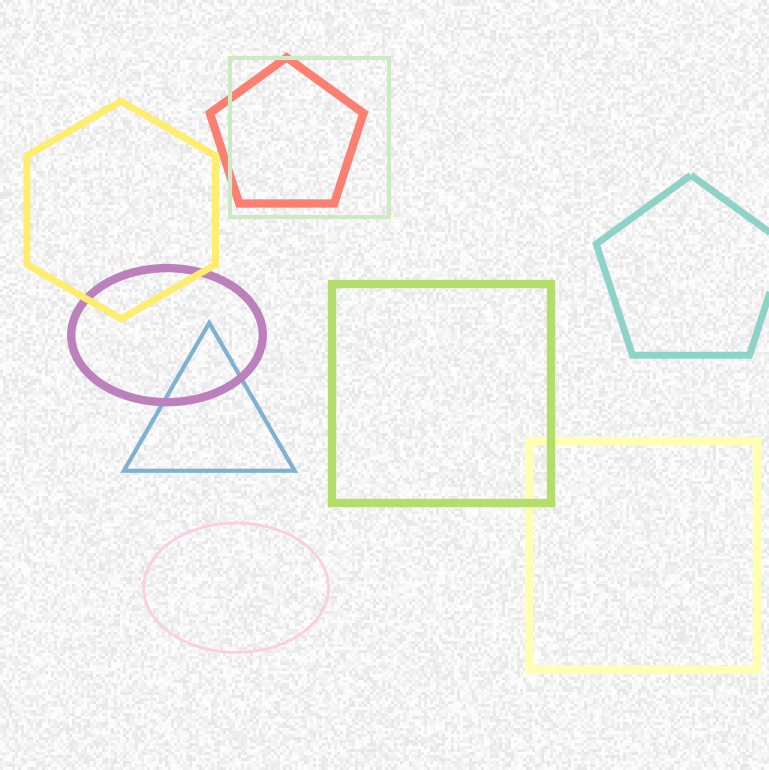[{"shape": "pentagon", "thickness": 2.5, "radius": 0.65, "center": [0.897, 0.643]}, {"shape": "square", "thickness": 3, "radius": 0.74, "center": [0.835, 0.279]}, {"shape": "pentagon", "thickness": 3, "radius": 0.52, "center": [0.372, 0.821]}, {"shape": "triangle", "thickness": 1.5, "radius": 0.64, "center": [0.272, 0.453]}, {"shape": "square", "thickness": 3, "radius": 0.71, "center": [0.574, 0.489]}, {"shape": "oval", "thickness": 1, "radius": 0.6, "center": [0.307, 0.237]}, {"shape": "oval", "thickness": 3, "radius": 0.62, "center": [0.217, 0.565]}, {"shape": "square", "thickness": 1.5, "radius": 0.52, "center": [0.402, 0.821]}, {"shape": "hexagon", "thickness": 2.5, "radius": 0.71, "center": [0.157, 0.727]}]